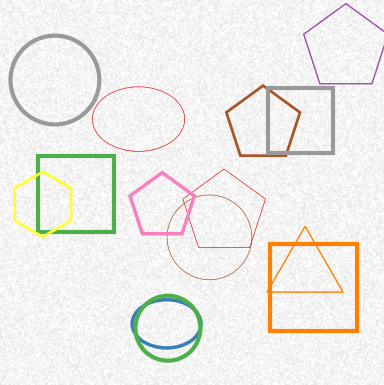[{"shape": "pentagon", "thickness": 0.5, "radius": 0.56, "center": [0.582, 0.448]}, {"shape": "oval", "thickness": 0.5, "radius": 0.6, "center": [0.36, 0.691]}, {"shape": "oval", "thickness": 2.5, "radius": 0.45, "center": [0.433, 0.159]}, {"shape": "square", "thickness": 3, "radius": 0.49, "center": [0.198, 0.496]}, {"shape": "circle", "thickness": 3, "radius": 0.42, "center": [0.436, 0.148]}, {"shape": "pentagon", "thickness": 1, "radius": 0.58, "center": [0.898, 0.876]}, {"shape": "triangle", "thickness": 1, "radius": 0.57, "center": [0.792, 0.298]}, {"shape": "square", "thickness": 3, "radius": 0.56, "center": [0.814, 0.252]}, {"shape": "hexagon", "thickness": 2, "radius": 0.42, "center": [0.111, 0.469]}, {"shape": "circle", "thickness": 0.5, "radius": 0.55, "center": [0.544, 0.384]}, {"shape": "pentagon", "thickness": 2, "radius": 0.5, "center": [0.684, 0.677]}, {"shape": "pentagon", "thickness": 2.5, "radius": 0.44, "center": [0.421, 0.464]}, {"shape": "square", "thickness": 3, "radius": 0.42, "center": [0.781, 0.688]}, {"shape": "circle", "thickness": 3, "radius": 0.58, "center": [0.143, 0.792]}]